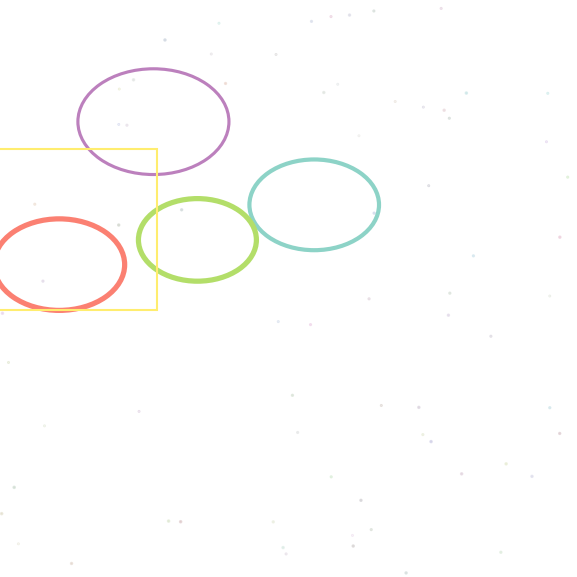[{"shape": "oval", "thickness": 2, "radius": 0.56, "center": [0.544, 0.644]}, {"shape": "oval", "thickness": 2.5, "radius": 0.57, "center": [0.103, 0.541]}, {"shape": "oval", "thickness": 2.5, "radius": 0.51, "center": [0.342, 0.584]}, {"shape": "oval", "thickness": 1.5, "radius": 0.65, "center": [0.266, 0.788]}, {"shape": "square", "thickness": 1, "radius": 0.69, "center": [0.134, 0.602]}]